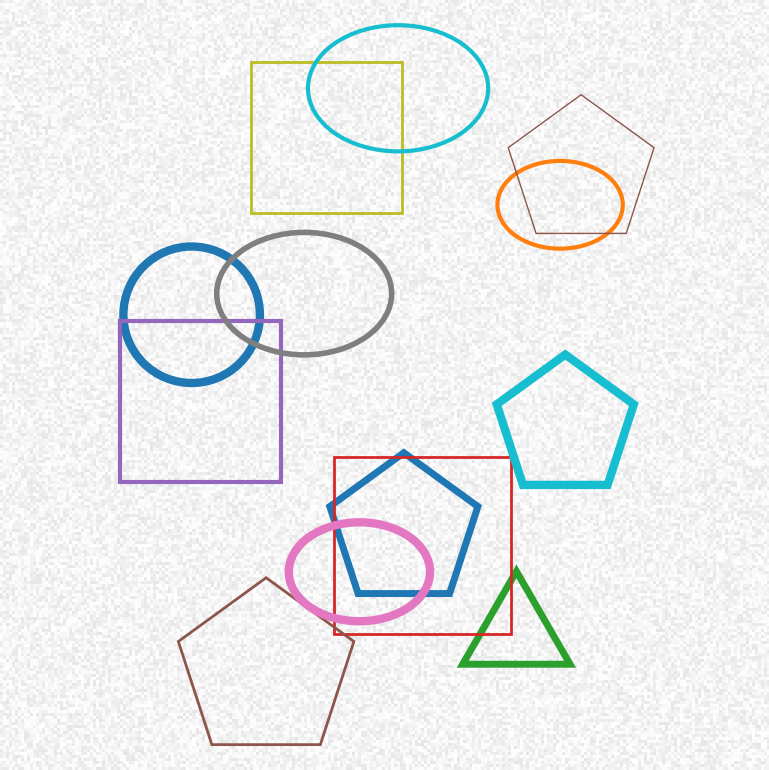[{"shape": "circle", "thickness": 3, "radius": 0.44, "center": [0.249, 0.591]}, {"shape": "pentagon", "thickness": 2.5, "radius": 0.51, "center": [0.524, 0.311]}, {"shape": "oval", "thickness": 1.5, "radius": 0.41, "center": [0.727, 0.734]}, {"shape": "triangle", "thickness": 2.5, "radius": 0.4, "center": [0.671, 0.178]}, {"shape": "square", "thickness": 1, "radius": 0.57, "center": [0.549, 0.291]}, {"shape": "square", "thickness": 1.5, "radius": 0.52, "center": [0.26, 0.479]}, {"shape": "pentagon", "thickness": 0.5, "radius": 0.5, "center": [0.755, 0.777]}, {"shape": "pentagon", "thickness": 1, "radius": 0.6, "center": [0.346, 0.13]}, {"shape": "oval", "thickness": 3, "radius": 0.46, "center": [0.467, 0.257]}, {"shape": "oval", "thickness": 2, "radius": 0.57, "center": [0.395, 0.619]}, {"shape": "square", "thickness": 1, "radius": 0.49, "center": [0.424, 0.821]}, {"shape": "pentagon", "thickness": 3, "radius": 0.47, "center": [0.734, 0.446]}, {"shape": "oval", "thickness": 1.5, "radius": 0.59, "center": [0.517, 0.885]}]